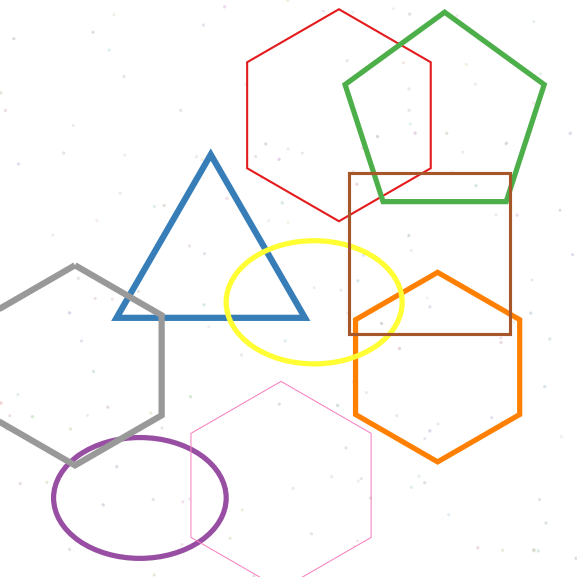[{"shape": "hexagon", "thickness": 1, "radius": 0.92, "center": [0.587, 0.8]}, {"shape": "triangle", "thickness": 3, "radius": 0.94, "center": [0.365, 0.543]}, {"shape": "pentagon", "thickness": 2.5, "radius": 0.91, "center": [0.77, 0.797]}, {"shape": "oval", "thickness": 2.5, "radius": 0.75, "center": [0.242, 0.137]}, {"shape": "hexagon", "thickness": 2.5, "radius": 0.82, "center": [0.758, 0.363]}, {"shape": "oval", "thickness": 2.5, "radius": 0.76, "center": [0.544, 0.476]}, {"shape": "square", "thickness": 1.5, "radius": 0.69, "center": [0.744, 0.56]}, {"shape": "hexagon", "thickness": 0.5, "radius": 0.9, "center": [0.487, 0.159]}, {"shape": "hexagon", "thickness": 3, "radius": 0.87, "center": [0.13, 0.367]}]